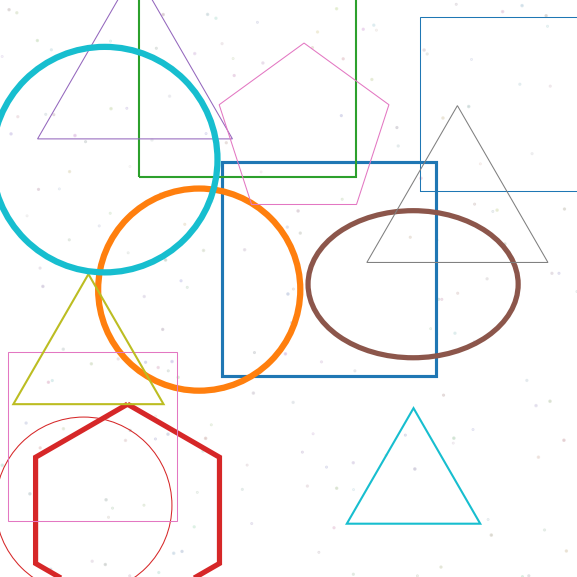[{"shape": "square", "thickness": 0.5, "radius": 0.75, "center": [0.878, 0.819]}, {"shape": "square", "thickness": 1.5, "radius": 0.93, "center": [0.57, 0.533]}, {"shape": "circle", "thickness": 3, "radius": 0.88, "center": [0.345, 0.498]}, {"shape": "square", "thickness": 1, "radius": 0.94, "center": [0.428, 0.881]}, {"shape": "hexagon", "thickness": 2.5, "radius": 0.92, "center": [0.221, 0.115]}, {"shape": "circle", "thickness": 0.5, "radius": 0.76, "center": [0.145, 0.124]}, {"shape": "triangle", "thickness": 0.5, "radius": 0.97, "center": [0.234, 0.856]}, {"shape": "oval", "thickness": 2.5, "radius": 0.91, "center": [0.715, 0.507]}, {"shape": "square", "thickness": 0.5, "radius": 0.73, "center": [0.16, 0.243]}, {"shape": "pentagon", "thickness": 0.5, "radius": 0.77, "center": [0.526, 0.77]}, {"shape": "triangle", "thickness": 0.5, "radius": 0.91, "center": [0.792, 0.635]}, {"shape": "triangle", "thickness": 1, "radius": 0.75, "center": [0.153, 0.374]}, {"shape": "triangle", "thickness": 1, "radius": 0.67, "center": [0.716, 0.159]}, {"shape": "circle", "thickness": 3, "radius": 0.98, "center": [0.181, 0.723]}]